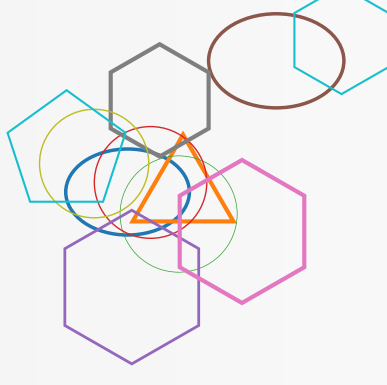[{"shape": "oval", "thickness": 2.5, "radius": 0.8, "center": [0.329, 0.501]}, {"shape": "triangle", "thickness": 3, "radius": 0.75, "center": [0.472, 0.5]}, {"shape": "circle", "thickness": 0.5, "radius": 0.76, "center": [0.461, 0.444]}, {"shape": "circle", "thickness": 1, "radius": 0.73, "center": [0.389, 0.526]}, {"shape": "hexagon", "thickness": 2, "radius": 1.0, "center": [0.34, 0.254]}, {"shape": "oval", "thickness": 2.5, "radius": 0.87, "center": [0.713, 0.842]}, {"shape": "hexagon", "thickness": 3, "radius": 0.93, "center": [0.625, 0.399]}, {"shape": "hexagon", "thickness": 3, "radius": 0.73, "center": [0.412, 0.739]}, {"shape": "circle", "thickness": 1, "radius": 0.7, "center": [0.243, 0.575]}, {"shape": "pentagon", "thickness": 1.5, "radius": 0.8, "center": [0.172, 0.606]}, {"shape": "hexagon", "thickness": 1.5, "radius": 0.7, "center": [0.881, 0.896]}]